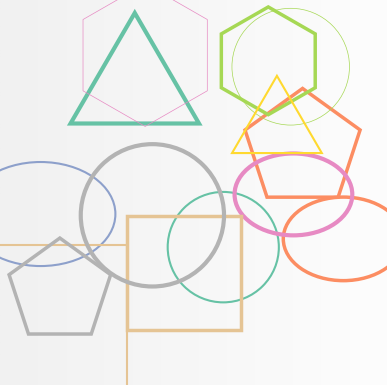[{"shape": "triangle", "thickness": 3, "radius": 0.96, "center": [0.348, 0.775]}, {"shape": "circle", "thickness": 1.5, "radius": 0.72, "center": [0.576, 0.358]}, {"shape": "oval", "thickness": 2.5, "radius": 0.78, "center": [0.886, 0.38]}, {"shape": "pentagon", "thickness": 2.5, "radius": 0.78, "center": [0.781, 0.614]}, {"shape": "oval", "thickness": 1.5, "radius": 0.97, "center": [0.105, 0.444]}, {"shape": "oval", "thickness": 3, "radius": 0.76, "center": [0.757, 0.495]}, {"shape": "hexagon", "thickness": 0.5, "radius": 0.93, "center": [0.375, 0.857]}, {"shape": "hexagon", "thickness": 2.5, "radius": 0.7, "center": [0.692, 0.842]}, {"shape": "circle", "thickness": 0.5, "radius": 0.76, "center": [0.75, 0.827]}, {"shape": "triangle", "thickness": 1.5, "radius": 0.67, "center": [0.715, 0.669]}, {"shape": "square", "thickness": 1.5, "radius": 0.95, "center": [0.138, 0.174]}, {"shape": "square", "thickness": 2.5, "radius": 0.74, "center": [0.475, 0.292]}, {"shape": "circle", "thickness": 3, "radius": 0.92, "center": [0.393, 0.441]}, {"shape": "pentagon", "thickness": 2.5, "radius": 0.69, "center": [0.154, 0.244]}]